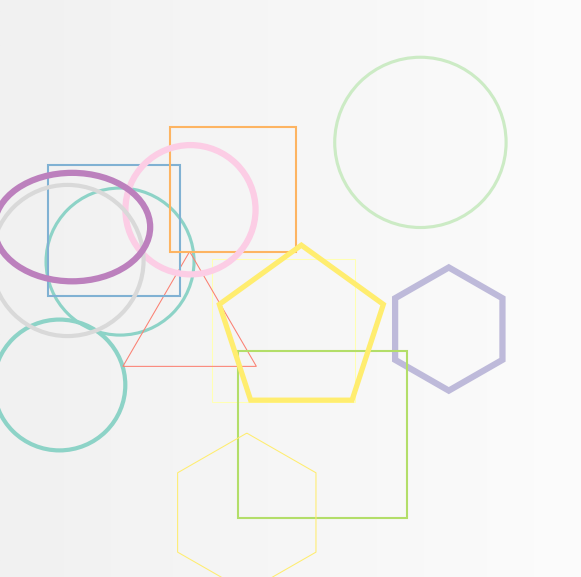[{"shape": "circle", "thickness": 2, "radius": 0.57, "center": [0.102, 0.332]}, {"shape": "circle", "thickness": 1.5, "radius": 0.64, "center": [0.207, 0.546]}, {"shape": "square", "thickness": 0.5, "radius": 0.62, "center": [0.487, 0.427]}, {"shape": "hexagon", "thickness": 3, "radius": 0.53, "center": [0.772, 0.429]}, {"shape": "triangle", "thickness": 0.5, "radius": 0.66, "center": [0.326, 0.431]}, {"shape": "square", "thickness": 1, "radius": 0.57, "center": [0.196, 0.6]}, {"shape": "square", "thickness": 1, "radius": 0.54, "center": [0.4, 0.67]}, {"shape": "square", "thickness": 1, "radius": 0.73, "center": [0.555, 0.247]}, {"shape": "circle", "thickness": 3, "radius": 0.56, "center": [0.328, 0.636]}, {"shape": "circle", "thickness": 2, "radius": 0.65, "center": [0.116, 0.548]}, {"shape": "oval", "thickness": 3, "radius": 0.67, "center": [0.124, 0.606]}, {"shape": "circle", "thickness": 1.5, "radius": 0.74, "center": [0.723, 0.753]}, {"shape": "hexagon", "thickness": 0.5, "radius": 0.69, "center": [0.425, 0.112]}, {"shape": "pentagon", "thickness": 2.5, "radius": 0.74, "center": [0.518, 0.426]}]